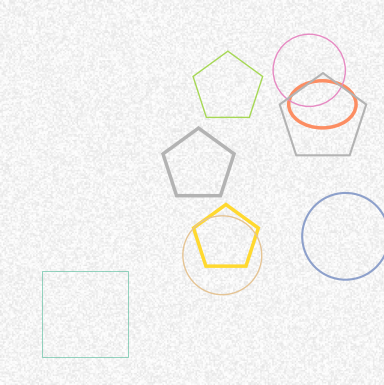[{"shape": "square", "thickness": 0.5, "radius": 0.56, "center": [0.22, 0.183]}, {"shape": "oval", "thickness": 2.5, "radius": 0.44, "center": [0.837, 0.729]}, {"shape": "circle", "thickness": 1.5, "radius": 0.56, "center": [0.898, 0.386]}, {"shape": "circle", "thickness": 1, "radius": 0.47, "center": [0.803, 0.817]}, {"shape": "pentagon", "thickness": 1, "radius": 0.48, "center": [0.592, 0.772]}, {"shape": "pentagon", "thickness": 2.5, "radius": 0.44, "center": [0.587, 0.38]}, {"shape": "circle", "thickness": 1, "radius": 0.51, "center": [0.577, 0.337]}, {"shape": "pentagon", "thickness": 1.5, "radius": 0.59, "center": [0.839, 0.692]}, {"shape": "pentagon", "thickness": 2.5, "radius": 0.49, "center": [0.516, 0.57]}]